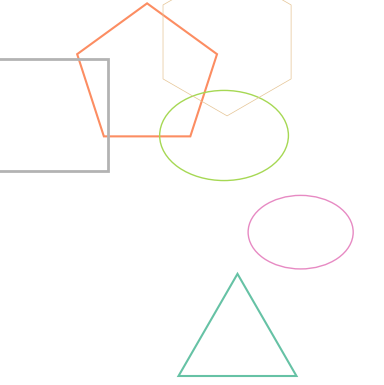[{"shape": "triangle", "thickness": 1.5, "radius": 0.88, "center": [0.617, 0.112]}, {"shape": "pentagon", "thickness": 1.5, "radius": 0.95, "center": [0.382, 0.8]}, {"shape": "oval", "thickness": 1, "radius": 0.68, "center": [0.781, 0.397]}, {"shape": "oval", "thickness": 1, "radius": 0.84, "center": [0.582, 0.648]}, {"shape": "hexagon", "thickness": 0.5, "radius": 0.96, "center": [0.59, 0.891]}, {"shape": "square", "thickness": 2, "radius": 0.73, "center": [0.135, 0.701]}]